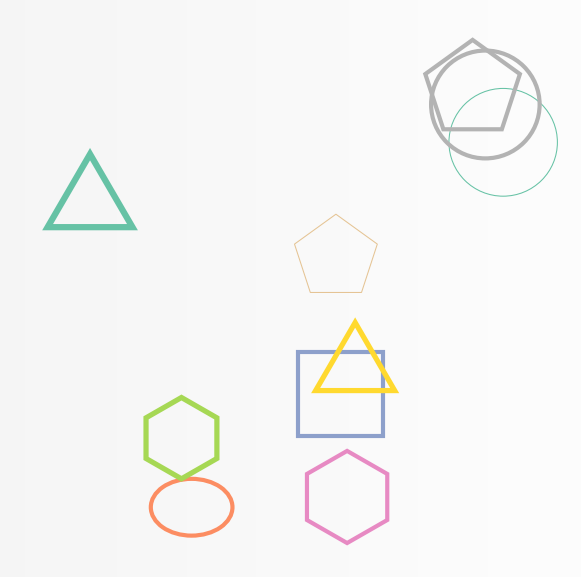[{"shape": "circle", "thickness": 0.5, "radius": 0.47, "center": [0.866, 0.753]}, {"shape": "triangle", "thickness": 3, "radius": 0.42, "center": [0.155, 0.648]}, {"shape": "oval", "thickness": 2, "radius": 0.35, "center": [0.33, 0.121]}, {"shape": "square", "thickness": 2, "radius": 0.37, "center": [0.585, 0.317]}, {"shape": "hexagon", "thickness": 2, "radius": 0.4, "center": [0.597, 0.139]}, {"shape": "hexagon", "thickness": 2.5, "radius": 0.35, "center": [0.312, 0.24]}, {"shape": "triangle", "thickness": 2.5, "radius": 0.39, "center": [0.611, 0.362]}, {"shape": "pentagon", "thickness": 0.5, "radius": 0.37, "center": [0.578, 0.553]}, {"shape": "pentagon", "thickness": 2, "radius": 0.43, "center": [0.813, 0.844]}, {"shape": "circle", "thickness": 2, "radius": 0.47, "center": [0.835, 0.818]}]